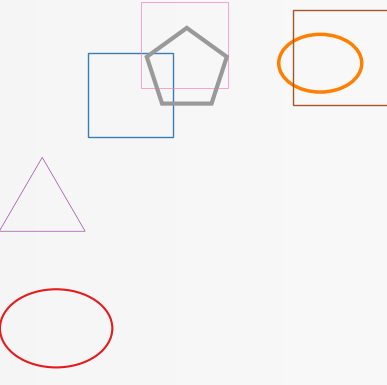[{"shape": "oval", "thickness": 1.5, "radius": 0.73, "center": [0.145, 0.147]}, {"shape": "square", "thickness": 1, "radius": 0.55, "center": [0.336, 0.753]}, {"shape": "triangle", "thickness": 0.5, "radius": 0.64, "center": [0.109, 0.463]}, {"shape": "oval", "thickness": 2.5, "radius": 0.54, "center": [0.826, 0.836]}, {"shape": "square", "thickness": 1, "radius": 0.62, "center": [0.88, 0.851]}, {"shape": "square", "thickness": 0.5, "radius": 0.56, "center": [0.476, 0.884]}, {"shape": "pentagon", "thickness": 3, "radius": 0.54, "center": [0.482, 0.819]}]